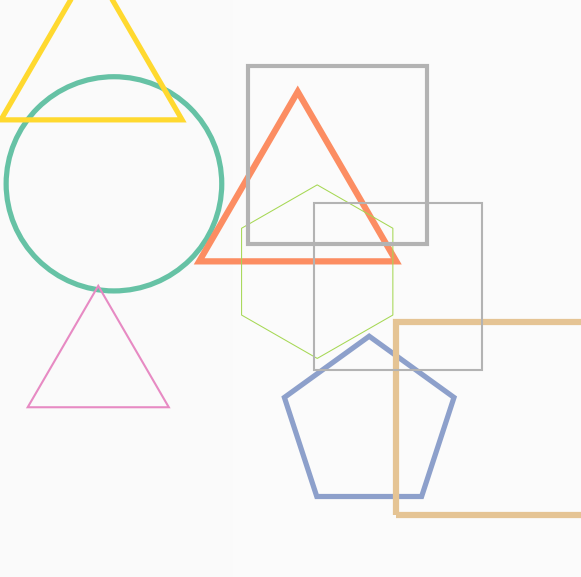[{"shape": "circle", "thickness": 2.5, "radius": 0.93, "center": [0.196, 0.681]}, {"shape": "triangle", "thickness": 3, "radius": 0.98, "center": [0.512, 0.644]}, {"shape": "pentagon", "thickness": 2.5, "radius": 0.77, "center": [0.635, 0.264]}, {"shape": "triangle", "thickness": 1, "radius": 0.7, "center": [0.169, 0.364]}, {"shape": "hexagon", "thickness": 0.5, "radius": 0.75, "center": [0.546, 0.529]}, {"shape": "triangle", "thickness": 2.5, "radius": 0.9, "center": [0.157, 0.882]}, {"shape": "square", "thickness": 3, "radius": 0.83, "center": [0.848, 0.274]}, {"shape": "square", "thickness": 1, "radius": 0.73, "center": [0.685, 0.503]}, {"shape": "square", "thickness": 2, "radius": 0.77, "center": [0.581, 0.73]}]